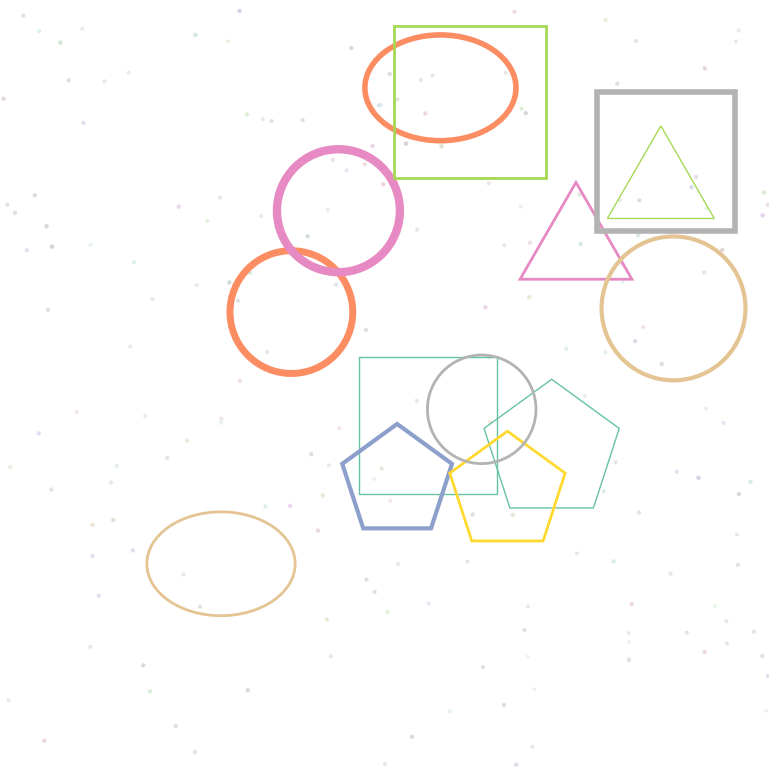[{"shape": "pentagon", "thickness": 0.5, "radius": 0.46, "center": [0.716, 0.415]}, {"shape": "square", "thickness": 0.5, "radius": 0.45, "center": [0.556, 0.447]}, {"shape": "oval", "thickness": 2, "radius": 0.49, "center": [0.572, 0.886]}, {"shape": "circle", "thickness": 2.5, "radius": 0.4, "center": [0.378, 0.595]}, {"shape": "pentagon", "thickness": 1.5, "radius": 0.37, "center": [0.516, 0.374]}, {"shape": "triangle", "thickness": 1, "radius": 0.42, "center": [0.748, 0.679]}, {"shape": "circle", "thickness": 3, "radius": 0.4, "center": [0.44, 0.726]}, {"shape": "triangle", "thickness": 0.5, "radius": 0.4, "center": [0.858, 0.756]}, {"shape": "square", "thickness": 1, "radius": 0.49, "center": [0.611, 0.867]}, {"shape": "pentagon", "thickness": 1, "radius": 0.39, "center": [0.659, 0.361]}, {"shape": "circle", "thickness": 1.5, "radius": 0.47, "center": [0.875, 0.599]}, {"shape": "oval", "thickness": 1, "radius": 0.48, "center": [0.287, 0.268]}, {"shape": "square", "thickness": 2, "radius": 0.45, "center": [0.865, 0.79]}, {"shape": "circle", "thickness": 1, "radius": 0.35, "center": [0.626, 0.468]}]